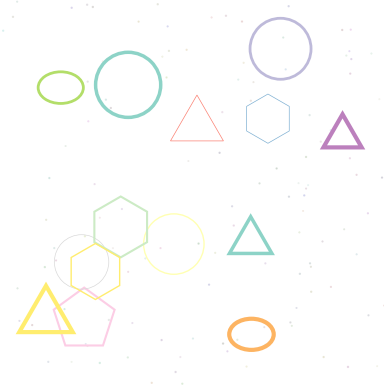[{"shape": "circle", "thickness": 2.5, "radius": 0.42, "center": [0.333, 0.78]}, {"shape": "triangle", "thickness": 2.5, "radius": 0.32, "center": [0.651, 0.374]}, {"shape": "circle", "thickness": 1, "radius": 0.39, "center": [0.452, 0.366]}, {"shape": "circle", "thickness": 2, "radius": 0.4, "center": [0.729, 0.873]}, {"shape": "triangle", "thickness": 0.5, "radius": 0.4, "center": [0.512, 0.674]}, {"shape": "hexagon", "thickness": 0.5, "radius": 0.32, "center": [0.696, 0.692]}, {"shape": "oval", "thickness": 3, "radius": 0.29, "center": [0.653, 0.132]}, {"shape": "oval", "thickness": 2, "radius": 0.29, "center": [0.158, 0.772]}, {"shape": "pentagon", "thickness": 1.5, "radius": 0.42, "center": [0.219, 0.17]}, {"shape": "circle", "thickness": 0.5, "radius": 0.35, "center": [0.212, 0.32]}, {"shape": "triangle", "thickness": 3, "radius": 0.29, "center": [0.89, 0.646]}, {"shape": "hexagon", "thickness": 1.5, "radius": 0.4, "center": [0.314, 0.411]}, {"shape": "triangle", "thickness": 3, "radius": 0.4, "center": [0.119, 0.177]}, {"shape": "hexagon", "thickness": 1, "radius": 0.36, "center": [0.248, 0.295]}]